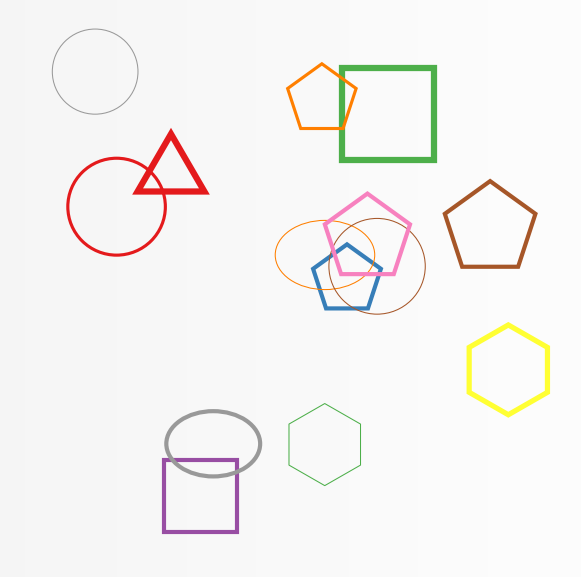[{"shape": "circle", "thickness": 1.5, "radius": 0.42, "center": [0.201, 0.641]}, {"shape": "triangle", "thickness": 3, "radius": 0.33, "center": [0.294, 0.701]}, {"shape": "pentagon", "thickness": 2, "radius": 0.31, "center": [0.597, 0.515]}, {"shape": "square", "thickness": 3, "radius": 0.4, "center": [0.668, 0.802]}, {"shape": "hexagon", "thickness": 0.5, "radius": 0.36, "center": [0.559, 0.229]}, {"shape": "square", "thickness": 2, "radius": 0.31, "center": [0.345, 0.14]}, {"shape": "pentagon", "thickness": 1.5, "radius": 0.31, "center": [0.554, 0.827]}, {"shape": "oval", "thickness": 0.5, "radius": 0.43, "center": [0.559, 0.558]}, {"shape": "hexagon", "thickness": 2.5, "radius": 0.39, "center": [0.875, 0.359]}, {"shape": "pentagon", "thickness": 2, "radius": 0.41, "center": [0.843, 0.604]}, {"shape": "circle", "thickness": 0.5, "radius": 0.41, "center": [0.649, 0.538]}, {"shape": "pentagon", "thickness": 2, "radius": 0.39, "center": [0.632, 0.587]}, {"shape": "circle", "thickness": 0.5, "radius": 0.37, "center": [0.164, 0.875]}, {"shape": "oval", "thickness": 2, "radius": 0.4, "center": [0.367, 0.231]}]